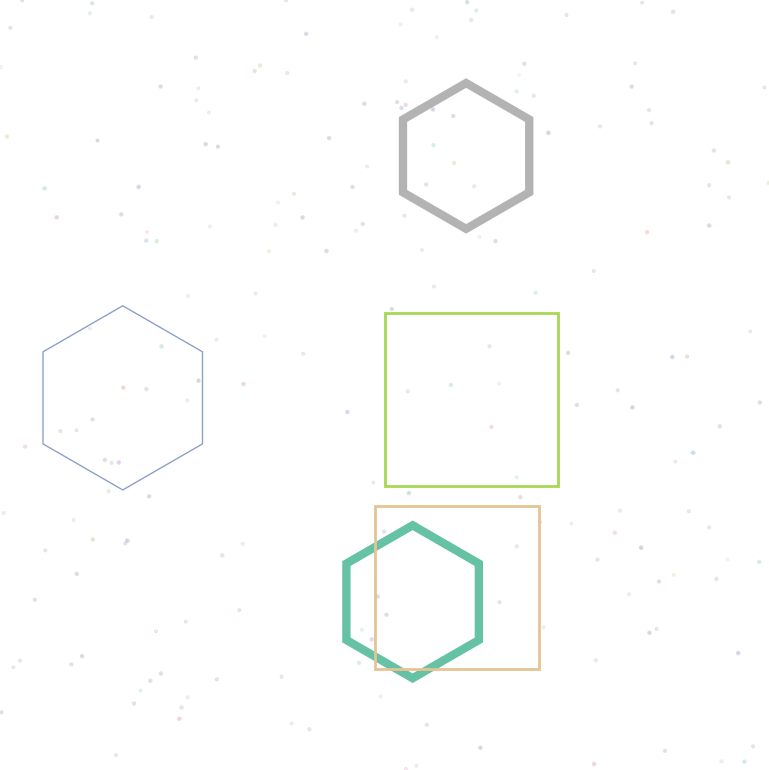[{"shape": "hexagon", "thickness": 3, "radius": 0.5, "center": [0.536, 0.218]}, {"shape": "hexagon", "thickness": 0.5, "radius": 0.6, "center": [0.159, 0.483]}, {"shape": "square", "thickness": 1, "radius": 0.56, "center": [0.613, 0.481]}, {"shape": "square", "thickness": 1, "radius": 0.53, "center": [0.593, 0.237]}, {"shape": "hexagon", "thickness": 3, "radius": 0.47, "center": [0.605, 0.797]}]